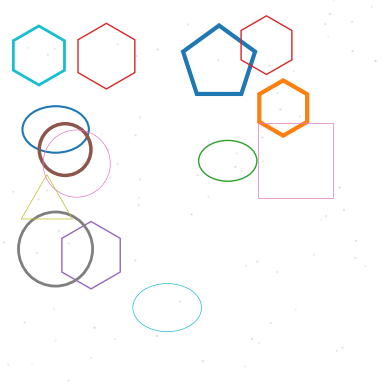[{"shape": "pentagon", "thickness": 3, "radius": 0.49, "center": [0.569, 0.836]}, {"shape": "oval", "thickness": 1.5, "radius": 0.43, "center": [0.145, 0.664]}, {"shape": "hexagon", "thickness": 3, "radius": 0.36, "center": [0.736, 0.719]}, {"shape": "oval", "thickness": 1, "radius": 0.38, "center": [0.592, 0.582]}, {"shape": "hexagon", "thickness": 1, "radius": 0.38, "center": [0.692, 0.883]}, {"shape": "hexagon", "thickness": 1, "radius": 0.43, "center": [0.276, 0.854]}, {"shape": "hexagon", "thickness": 1, "radius": 0.44, "center": [0.236, 0.337]}, {"shape": "circle", "thickness": 2.5, "radius": 0.34, "center": [0.169, 0.612]}, {"shape": "square", "thickness": 0.5, "radius": 0.49, "center": [0.768, 0.582]}, {"shape": "circle", "thickness": 0.5, "radius": 0.44, "center": [0.199, 0.575]}, {"shape": "circle", "thickness": 2, "radius": 0.48, "center": [0.144, 0.353]}, {"shape": "triangle", "thickness": 0.5, "radius": 0.38, "center": [0.122, 0.47]}, {"shape": "hexagon", "thickness": 2, "radius": 0.38, "center": [0.101, 0.856]}, {"shape": "oval", "thickness": 0.5, "radius": 0.45, "center": [0.434, 0.201]}]